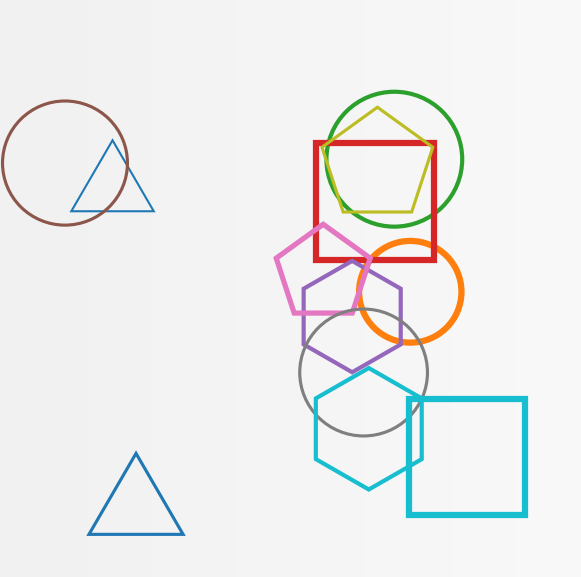[{"shape": "triangle", "thickness": 1, "radius": 0.41, "center": [0.194, 0.674]}, {"shape": "triangle", "thickness": 1.5, "radius": 0.47, "center": [0.234, 0.121]}, {"shape": "circle", "thickness": 3, "radius": 0.44, "center": [0.706, 0.494]}, {"shape": "circle", "thickness": 2, "radius": 0.58, "center": [0.678, 0.723]}, {"shape": "square", "thickness": 3, "radius": 0.51, "center": [0.645, 0.65]}, {"shape": "hexagon", "thickness": 2, "radius": 0.48, "center": [0.606, 0.451]}, {"shape": "circle", "thickness": 1.5, "radius": 0.54, "center": [0.112, 0.717]}, {"shape": "pentagon", "thickness": 2.5, "radius": 0.42, "center": [0.556, 0.526]}, {"shape": "circle", "thickness": 1.5, "radius": 0.55, "center": [0.626, 0.354]}, {"shape": "pentagon", "thickness": 1.5, "radius": 0.5, "center": [0.649, 0.713]}, {"shape": "square", "thickness": 3, "radius": 0.5, "center": [0.803, 0.208]}, {"shape": "hexagon", "thickness": 2, "radius": 0.53, "center": [0.634, 0.257]}]